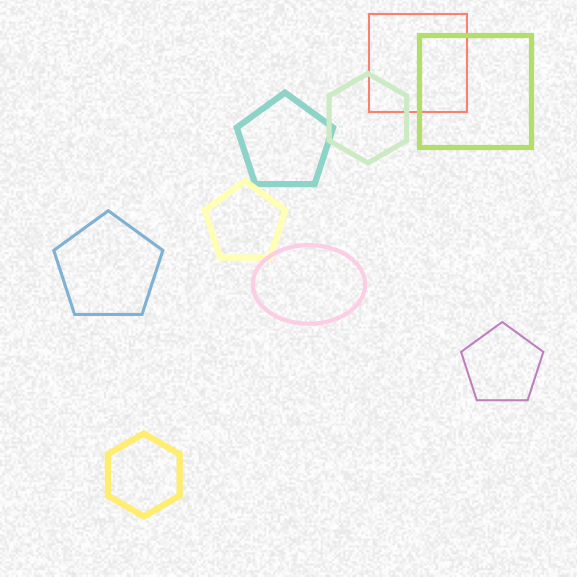[{"shape": "pentagon", "thickness": 3, "radius": 0.44, "center": [0.493, 0.751]}, {"shape": "pentagon", "thickness": 3, "radius": 0.37, "center": [0.424, 0.612]}, {"shape": "square", "thickness": 1, "radius": 0.42, "center": [0.724, 0.89]}, {"shape": "pentagon", "thickness": 1.5, "radius": 0.5, "center": [0.188, 0.535]}, {"shape": "square", "thickness": 2.5, "radius": 0.49, "center": [0.822, 0.842]}, {"shape": "oval", "thickness": 2, "radius": 0.49, "center": [0.535, 0.507]}, {"shape": "pentagon", "thickness": 1, "radius": 0.37, "center": [0.87, 0.367]}, {"shape": "hexagon", "thickness": 2.5, "radius": 0.39, "center": [0.637, 0.794]}, {"shape": "hexagon", "thickness": 3, "radius": 0.36, "center": [0.249, 0.177]}]